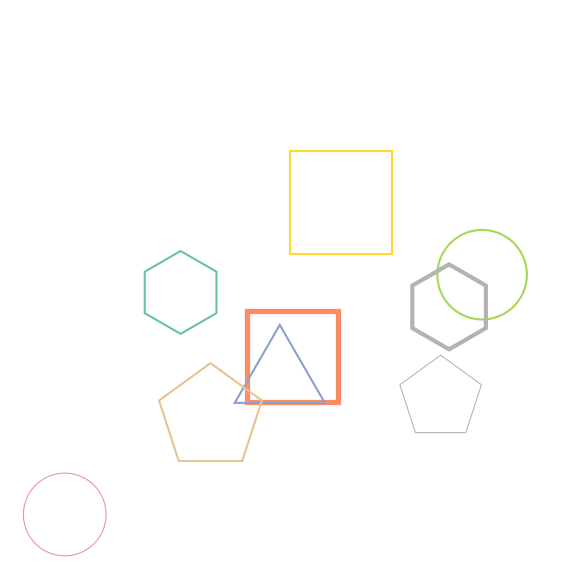[{"shape": "hexagon", "thickness": 1, "radius": 0.36, "center": [0.313, 0.493]}, {"shape": "square", "thickness": 2.5, "radius": 0.39, "center": [0.507, 0.382]}, {"shape": "triangle", "thickness": 1, "radius": 0.45, "center": [0.484, 0.346]}, {"shape": "circle", "thickness": 0.5, "radius": 0.36, "center": [0.112, 0.108]}, {"shape": "circle", "thickness": 1, "radius": 0.39, "center": [0.835, 0.523]}, {"shape": "square", "thickness": 1, "radius": 0.44, "center": [0.59, 0.648]}, {"shape": "pentagon", "thickness": 1, "radius": 0.47, "center": [0.364, 0.277]}, {"shape": "pentagon", "thickness": 0.5, "radius": 0.37, "center": [0.763, 0.31]}, {"shape": "hexagon", "thickness": 2, "radius": 0.37, "center": [0.778, 0.468]}]